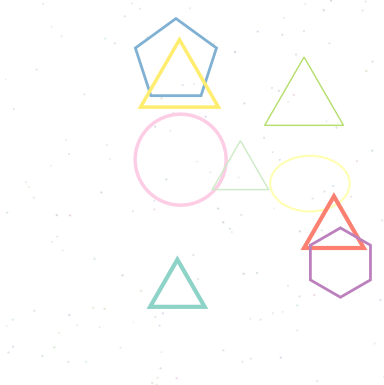[{"shape": "triangle", "thickness": 3, "radius": 0.41, "center": [0.461, 0.244]}, {"shape": "oval", "thickness": 1.5, "radius": 0.52, "center": [0.805, 0.523]}, {"shape": "triangle", "thickness": 3, "radius": 0.45, "center": [0.867, 0.401]}, {"shape": "pentagon", "thickness": 2, "radius": 0.55, "center": [0.457, 0.841]}, {"shape": "triangle", "thickness": 1, "radius": 0.59, "center": [0.79, 0.734]}, {"shape": "circle", "thickness": 2.5, "radius": 0.59, "center": [0.469, 0.585]}, {"shape": "hexagon", "thickness": 2, "radius": 0.45, "center": [0.884, 0.318]}, {"shape": "triangle", "thickness": 1, "radius": 0.42, "center": [0.625, 0.55]}, {"shape": "triangle", "thickness": 2.5, "radius": 0.58, "center": [0.466, 0.78]}]